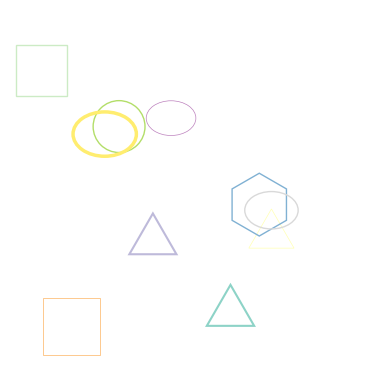[{"shape": "triangle", "thickness": 1.5, "radius": 0.35, "center": [0.599, 0.189]}, {"shape": "triangle", "thickness": 0.5, "radius": 0.34, "center": [0.705, 0.389]}, {"shape": "triangle", "thickness": 1.5, "radius": 0.35, "center": [0.397, 0.375]}, {"shape": "hexagon", "thickness": 1, "radius": 0.41, "center": [0.673, 0.469]}, {"shape": "square", "thickness": 0.5, "radius": 0.37, "center": [0.187, 0.152]}, {"shape": "circle", "thickness": 1, "radius": 0.34, "center": [0.309, 0.671]}, {"shape": "oval", "thickness": 1, "radius": 0.35, "center": [0.705, 0.454]}, {"shape": "oval", "thickness": 0.5, "radius": 0.32, "center": [0.444, 0.693]}, {"shape": "square", "thickness": 1, "radius": 0.33, "center": [0.108, 0.816]}, {"shape": "oval", "thickness": 2.5, "radius": 0.41, "center": [0.272, 0.652]}]